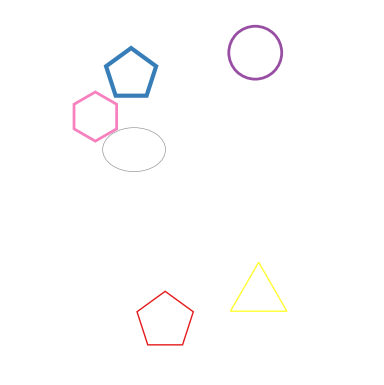[{"shape": "pentagon", "thickness": 1, "radius": 0.38, "center": [0.429, 0.166]}, {"shape": "pentagon", "thickness": 3, "radius": 0.34, "center": [0.341, 0.807]}, {"shape": "circle", "thickness": 2, "radius": 0.34, "center": [0.663, 0.863]}, {"shape": "triangle", "thickness": 1, "radius": 0.42, "center": [0.672, 0.234]}, {"shape": "hexagon", "thickness": 2, "radius": 0.32, "center": [0.248, 0.697]}, {"shape": "oval", "thickness": 0.5, "radius": 0.41, "center": [0.348, 0.611]}]